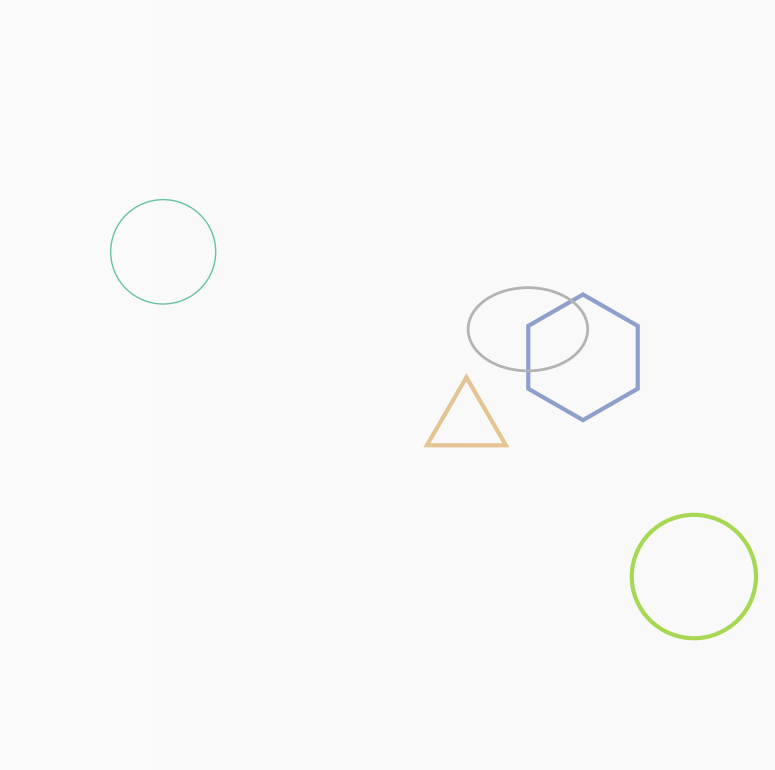[{"shape": "circle", "thickness": 0.5, "radius": 0.34, "center": [0.211, 0.673]}, {"shape": "hexagon", "thickness": 1.5, "radius": 0.41, "center": [0.752, 0.536]}, {"shape": "circle", "thickness": 1.5, "radius": 0.4, "center": [0.895, 0.251]}, {"shape": "triangle", "thickness": 1.5, "radius": 0.29, "center": [0.602, 0.451]}, {"shape": "oval", "thickness": 1, "radius": 0.39, "center": [0.681, 0.572]}]